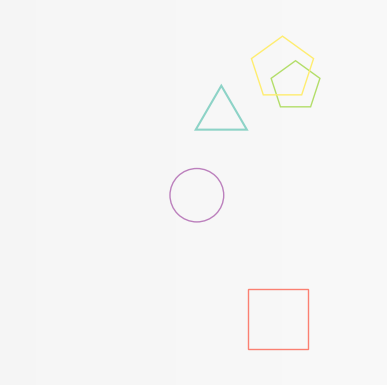[{"shape": "triangle", "thickness": 1.5, "radius": 0.38, "center": [0.571, 0.701]}, {"shape": "square", "thickness": 1, "radius": 0.39, "center": [0.717, 0.171]}, {"shape": "pentagon", "thickness": 1, "radius": 0.33, "center": [0.763, 0.776]}, {"shape": "circle", "thickness": 1, "radius": 0.35, "center": [0.508, 0.493]}, {"shape": "pentagon", "thickness": 1, "radius": 0.42, "center": [0.729, 0.822]}]